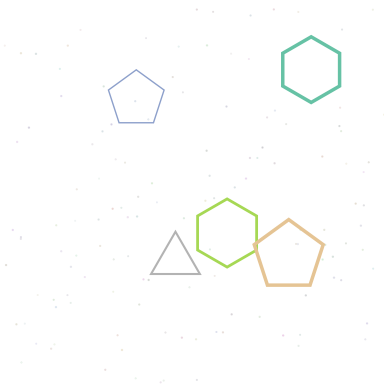[{"shape": "hexagon", "thickness": 2.5, "radius": 0.43, "center": [0.808, 0.819]}, {"shape": "pentagon", "thickness": 1, "radius": 0.38, "center": [0.354, 0.743]}, {"shape": "hexagon", "thickness": 2, "radius": 0.44, "center": [0.59, 0.395]}, {"shape": "pentagon", "thickness": 2.5, "radius": 0.47, "center": [0.75, 0.336]}, {"shape": "triangle", "thickness": 1.5, "radius": 0.37, "center": [0.456, 0.325]}]